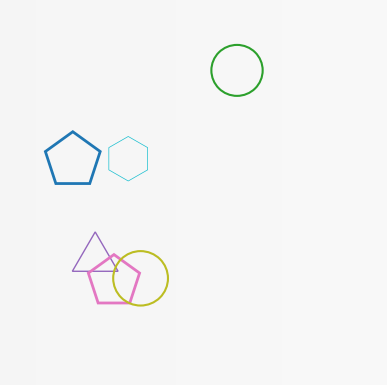[{"shape": "pentagon", "thickness": 2, "radius": 0.37, "center": [0.188, 0.583]}, {"shape": "circle", "thickness": 1.5, "radius": 0.33, "center": [0.612, 0.817]}, {"shape": "triangle", "thickness": 1, "radius": 0.34, "center": [0.246, 0.329]}, {"shape": "pentagon", "thickness": 2, "radius": 0.35, "center": [0.294, 0.269]}, {"shape": "circle", "thickness": 1.5, "radius": 0.35, "center": [0.363, 0.277]}, {"shape": "hexagon", "thickness": 0.5, "radius": 0.29, "center": [0.331, 0.588]}]